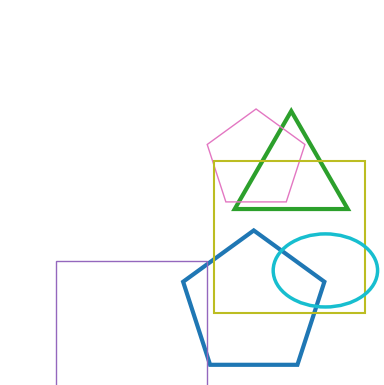[{"shape": "pentagon", "thickness": 3, "radius": 0.96, "center": [0.659, 0.209]}, {"shape": "triangle", "thickness": 3, "radius": 0.85, "center": [0.756, 0.542]}, {"shape": "square", "thickness": 1, "radius": 0.98, "center": [0.342, 0.125]}, {"shape": "pentagon", "thickness": 1, "radius": 0.67, "center": [0.665, 0.584]}, {"shape": "square", "thickness": 1.5, "radius": 0.98, "center": [0.752, 0.384]}, {"shape": "oval", "thickness": 2.5, "radius": 0.68, "center": [0.845, 0.298]}]